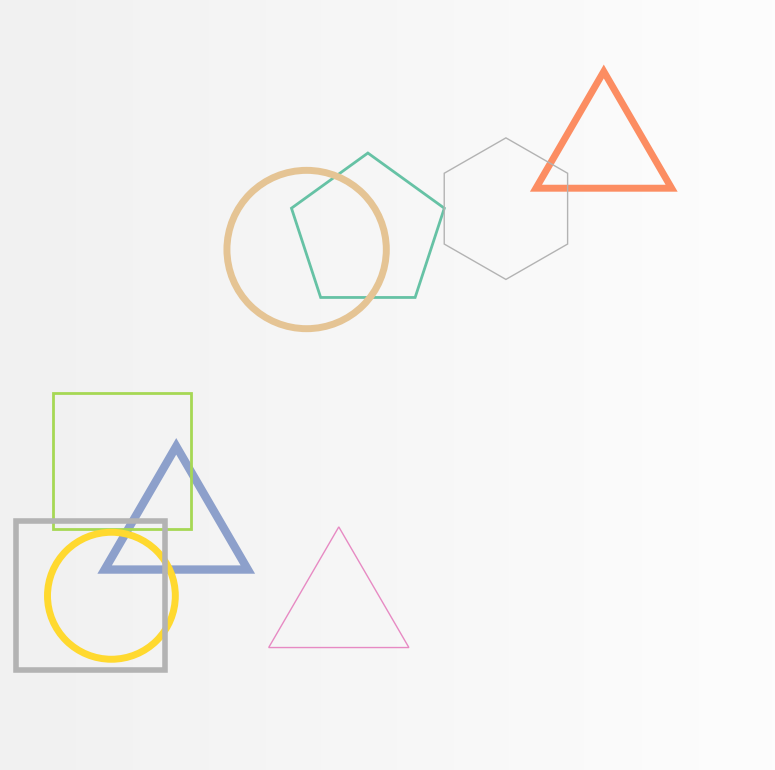[{"shape": "pentagon", "thickness": 1, "radius": 0.52, "center": [0.475, 0.698]}, {"shape": "triangle", "thickness": 2.5, "radius": 0.51, "center": [0.779, 0.806]}, {"shape": "triangle", "thickness": 3, "radius": 0.53, "center": [0.227, 0.314]}, {"shape": "triangle", "thickness": 0.5, "radius": 0.52, "center": [0.437, 0.211]}, {"shape": "square", "thickness": 1, "radius": 0.44, "center": [0.157, 0.402]}, {"shape": "circle", "thickness": 2.5, "radius": 0.41, "center": [0.144, 0.226]}, {"shape": "circle", "thickness": 2.5, "radius": 0.51, "center": [0.396, 0.676]}, {"shape": "square", "thickness": 2, "radius": 0.48, "center": [0.117, 0.227]}, {"shape": "hexagon", "thickness": 0.5, "radius": 0.46, "center": [0.653, 0.729]}]